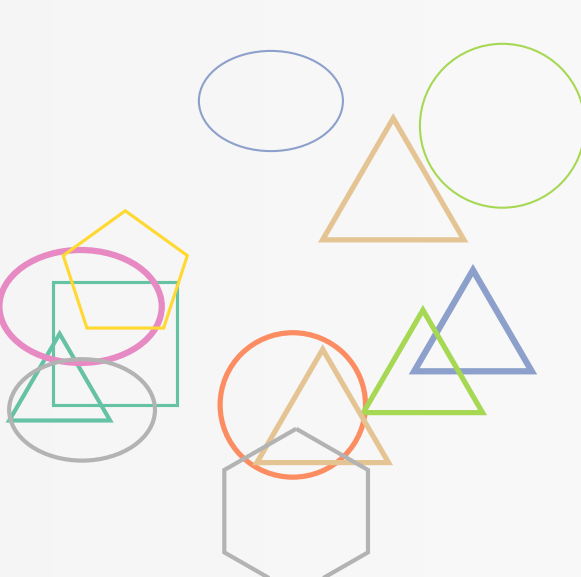[{"shape": "square", "thickness": 1.5, "radius": 0.53, "center": [0.198, 0.405]}, {"shape": "triangle", "thickness": 2, "radius": 0.5, "center": [0.103, 0.321]}, {"shape": "circle", "thickness": 2.5, "radius": 0.63, "center": [0.504, 0.298]}, {"shape": "oval", "thickness": 1, "radius": 0.62, "center": [0.466, 0.824]}, {"shape": "triangle", "thickness": 3, "radius": 0.58, "center": [0.814, 0.415]}, {"shape": "oval", "thickness": 3, "radius": 0.7, "center": [0.139, 0.468]}, {"shape": "circle", "thickness": 1, "radius": 0.71, "center": [0.864, 0.781]}, {"shape": "triangle", "thickness": 2.5, "radius": 0.59, "center": [0.728, 0.344]}, {"shape": "pentagon", "thickness": 1.5, "radius": 0.56, "center": [0.216, 0.522]}, {"shape": "triangle", "thickness": 2.5, "radius": 0.65, "center": [0.555, 0.263]}, {"shape": "triangle", "thickness": 2.5, "radius": 0.7, "center": [0.677, 0.654]}, {"shape": "oval", "thickness": 2, "radius": 0.63, "center": [0.141, 0.289]}, {"shape": "hexagon", "thickness": 2, "radius": 0.71, "center": [0.51, 0.114]}]